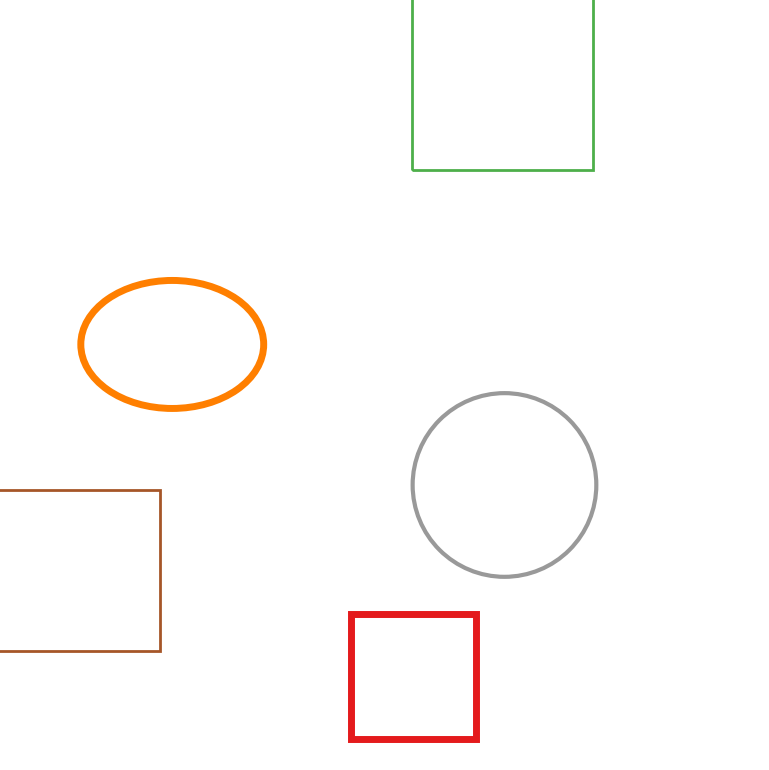[{"shape": "square", "thickness": 2.5, "radius": 0.41, "center": [0.537, 0.121]}, {"shape": "square", "thickness": 1, "radius": 0.59, "center": [0.652, 0.897]}, {"shape": "oval", "thickness": 2.5, "radius": 0.59, "center": [0.224, 0.553]}, {"shape": "square", "thickness": 1, "radius": 0.52, "center": [0.103, 0.259]}, {"shape": "circle", "thickness": 1.5, "radius": 0.6, "center": [0.655, 0.37]}]